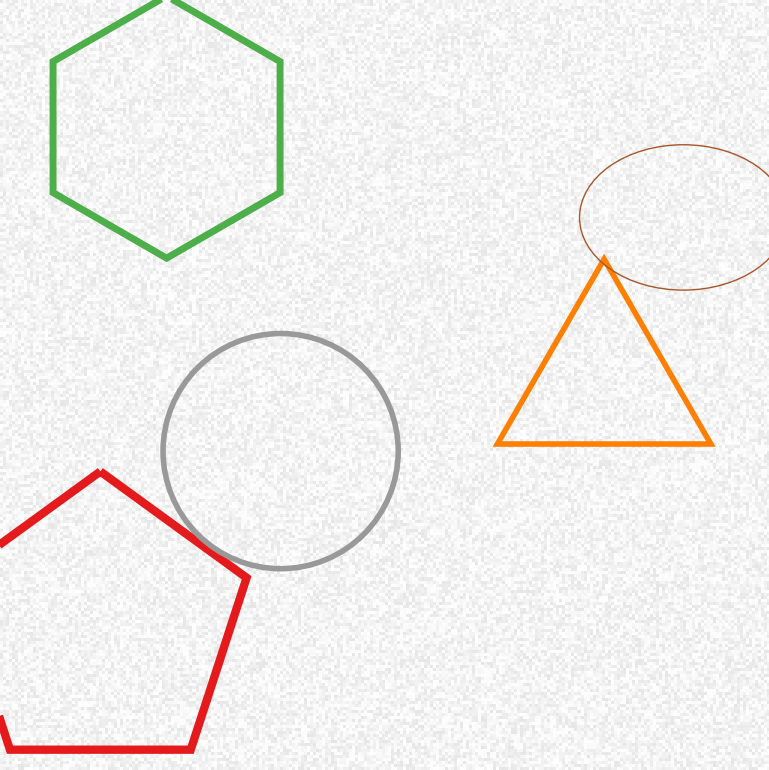[{"shape": "pentagon", "thickness": 3, "radius": 1.0, "center": [0.13, 0.188]}, {"shape": "hexagon", "thickness": 2.5, "radius": 0.85, "center": [0.216, 0.835]}, {"shape": "triangle", "thickness": 2, "radius": 0.8, "center": [0.785, 0.503]}, {"shape": "oval", "thickness": 0.5, "radius": 0.67, "center": [0.887, 0.718]}, {"shape": "circle", "thickness": 2, "radius": 0.76, "center": [0.364, 0.414]}]